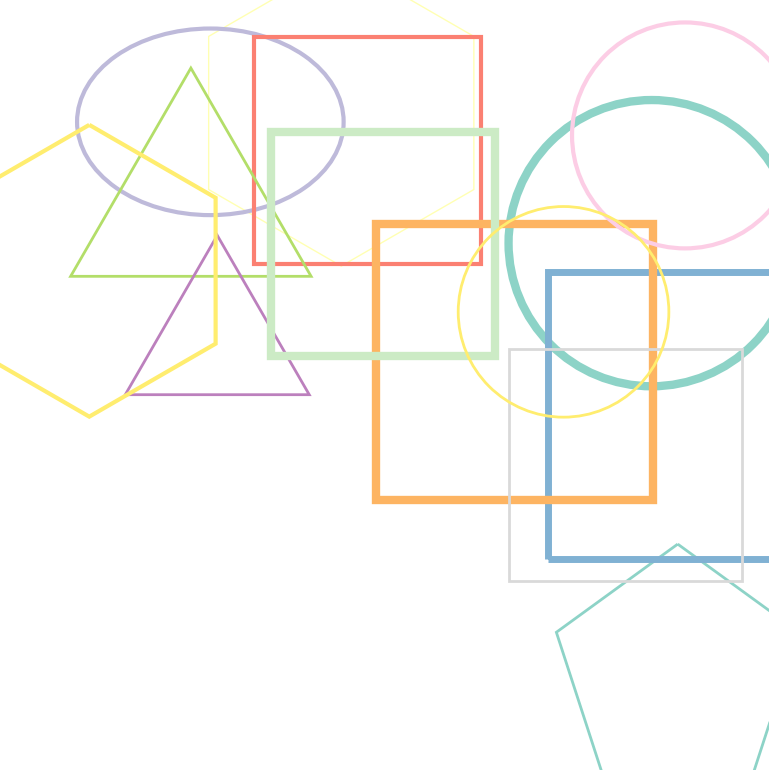[{"shape": "pentagon", "thickness": 1, "radius": 0.83, "center": [0.88, 0.128]}, {"shape": "circle", "thickness": 3, "radius": 0.93, "center": [0.846, 0.684]}, {"shape": "hexagon", "thickness": 0.5, "radius": 0.99, "center": [0.443, 0.853]}, {"shape": "oval", "thickness": 1.5, "radius": 0.87, "center": [0.273, 0.842]}, {"shape": "square", "thickness": 1.5, "radius": 0.74, "center": [0.478, 0.805]}, {"shape": "square", "thickness": 2.5, "radius": 0.93, "center": [0.898, 0.46]}, {"shape": "square", "thickness": 3, "radius": 0.9, "center": [0.668, 0.53]}, {"shape": "triangle", "thickness": 1, "radius": 0.9, "center": [0.248, 0.731]}, {"shape": "circle", "thickness": 1.5, "radius": 0.73, "center": [0.89, 0.824]}, {"shape": "square", "thickness": 1, "radius": 0.75, "center": [0.812, 0.396]}, {"shape": "triangle", "thickness": 1, "radius": 0.69, "center": [0.282, 0.556]}, {"shape": "square", "thickness": 3, "radius": 0.73, "center": [0.497, 0.683]}, {"shape": "hexagon", "thickness": 1.5, "radius": 0.95, "center": [0.116, 0.648]}, {"shape": "circle", "thickness": 1, "radius": 0.68, "center": [0.732, 0.595]}]